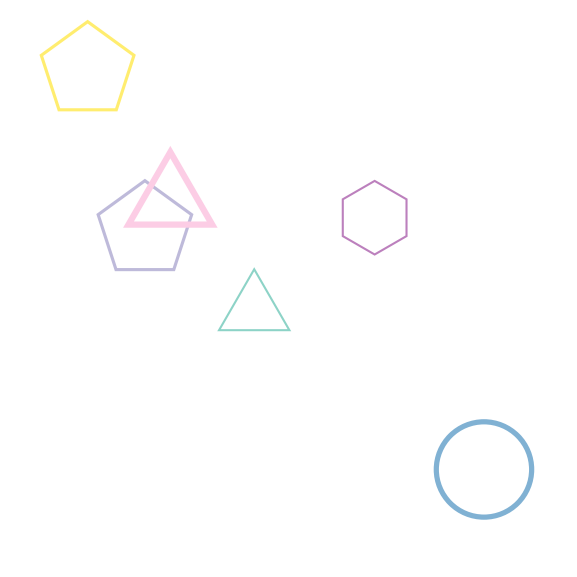[{"shape": "triangle", "thickness": 1, "radius": 0.35, "center": [0.44, 0.463]}, {"shape": "pentagon", "thickness": 1.5, "radius": 0.43, "center": [0.251, 0.601]}, {"shape": "circle", "thickness": 2.5, "radius": 0.41, "center": [0.838, 0.186]}, {"shape": "triangle", "thickness": 3, "radius": 0.42, "center": [0.295, 0.652]}, {"shape": "hexagon", "thickness": 1, "radius": 0.32, "center": [0.649, 0.622]}, {"shape": "pentagon", "thickness": 1.5, "radius": 0.42, "center": [0.152, 0.877]}]